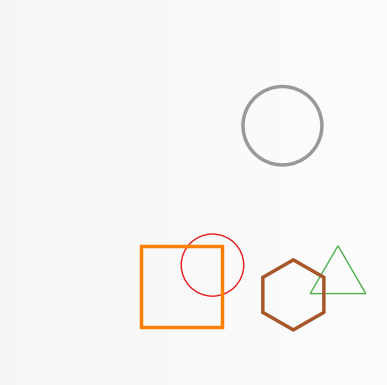[{"shape": "circle", "thickness": 1, "radius": 0.4, "center": [0.548, 0.311]}, {"shape": "triangle", "thickness": 1, "radius": 0.41, "center": [0.872, 0.279]}, {"shape": "square", "thickness": 2.5, "radius": 0.52, "center": [0.47, 0.256]}, {"shape": "hexagon", "thickness": 2.5, "radius": 0.45, "center": [0.757, 0.234]}, {"shape": "circle", "thickness": 2.5, "radius": 0.51, "center": [0.729, 0.673]}]